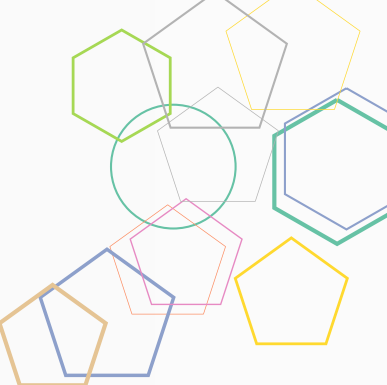[{"shape": "circle", "thickness": 1.5, "radius": 0.8, "center": [0.447, 0.567]}, {"shape": "hexagon", "thickness": 3, "radius": 0.94, "center": [0.87, 0.554]}, {"shape": "pentagon", "thickness": 0.5, "radius": 0.78, "center": [0.433, 0.311]}, {"shape": "pentagon", "thickness": 2.5, "radius": 0.91, "center": [0.276, 0.171]}, {"shape": "hexagon", "thickness": 1.5, "radius": 0.92, "center": [0.894, 0.587]}, {"shape": "pentagon", "thickness": 1, "radius": 0.76, "center": [0.48, 0.332]}, {"shape": "hexagon", "thickness": 2, "radius": 0.72, "center": [0.314, 0.777]}, {"shape": "pentagon", "thickness": 0.5, "radius": 0.91, "center": [0.756, 0.863]}, {"shape": "pentagon", "thickness": 2, "radius": 0.76, "center": [0.752, 0.23]}, {"shape": "pentagon", "thickness": 3, "radius": 0.72, "center": [0.136, 0.116]}, {"shape": "pentagon", "thickness": 0.5, "radius": 0.82, "center": [0.562, 0.61]}, {"shape": "pentagon", "thickness": 1.5, "radius": 0.98, "center": [0.555, 0.826]}]